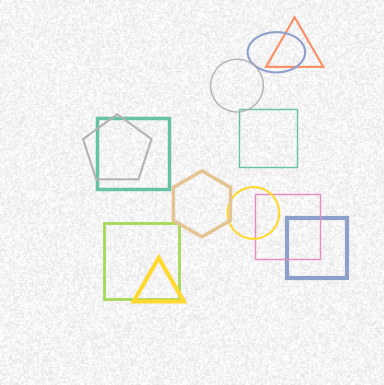[{"shape": "square", "thickness": 2.5, "radius": 0.47, "center": [0.346, 0.601]}, {"shape": "square", "thickness": 1, "radius": 0.38, "center": [0.695, 0.641]}, {"shape": "triangle", "thickness": 1.5, "radius": 0.43, "center": [0.765, 0.869]}, {"shape": "oval", "thickness": 1.5, "radius": 0.37, "center": [0.718, 0.864]}, {"shape": "square", "thickness": 3, "radius": 0.39, "center": [0.823, 0.356]}, {"shape": "square", "thickness": 1, "radius": 0.42, "center": [0.746, 0.412]}, {"shape": "square", "thickness": 2, "radius": 0.49, "center": [0.367, 0.322]}, {"shape": "circle", "thickness": 1.5, "radius": 0.34, "center": [0.658, 0.447]}, {"shape": "triangle", "thickness": 3, "radius": 0.38, "center": [0.412, 0.255]}, {"shape": "hexagon", "thickness": 2.5, "radius": 0.43, "center": [0.524, 0.47]}, {"shape": "circle", "thickness": 1, "radius": 0.34, "center": [0.615, 0.778]}, {"shape": "pentagon", "thickness": 1.5, "radius": 0.47, "center": [0.305, 0.61]}]